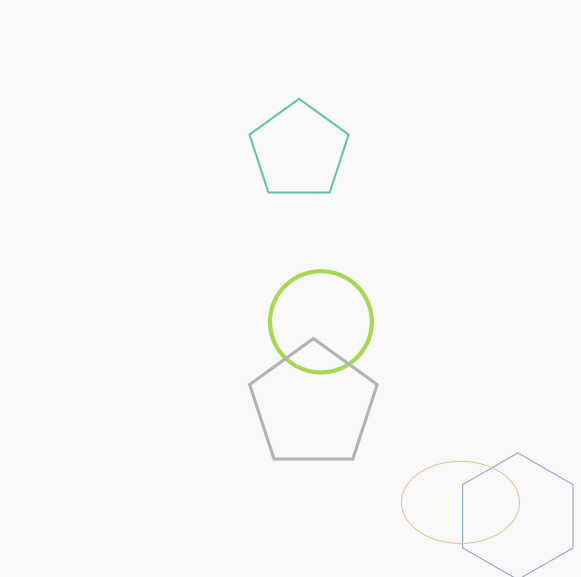[{"shape": "pentagon", "thickness": 1, "radius": 0.45, "center": [0.515, 0.738]}, {"shape": "hexagon", "thickness": 0.5, "radius": 0.55, "center": [0.891, 0.105]}, {"shape": "circle", "thickness": 2, "radius": 0.44, "center": [0.552, 0.442]}, {"shape": "oval", "thickness": 0.5, "radius": 0.51, "center": [0.792, 0.129]}, {"shape": "pentagon", "thickness": 1.5, "radius": 0.58, "center": [0.539, 0.298]}]